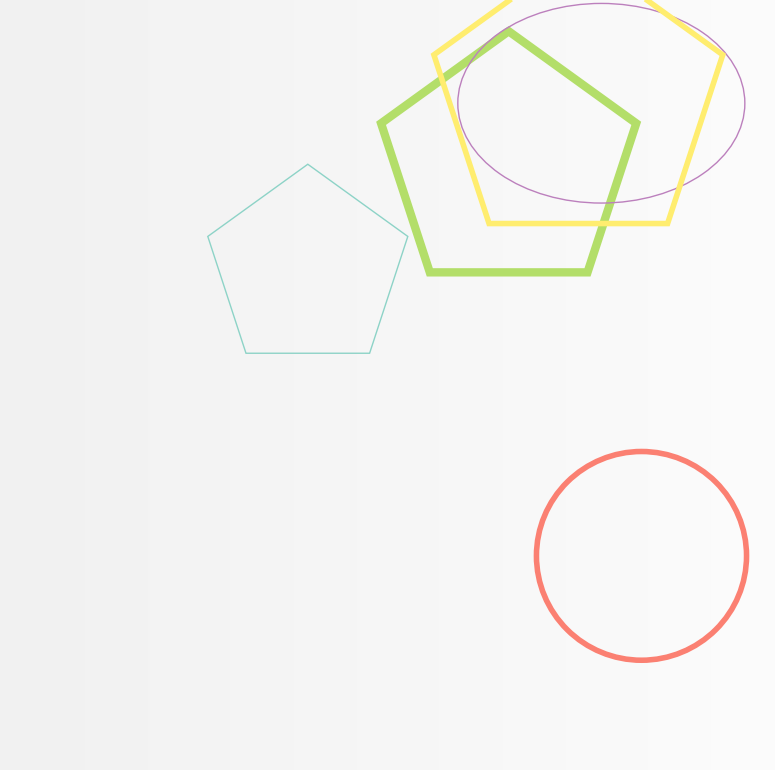[{"shape": "pentagon", "thickness": 0.5, "radius": 0.68, "center": [0.397, 0.651]}, {"shape": "circle", "thickness": 2, "radius": 0.68, "center": [0.828, 0.278]}, {"shape": "pentagon", "thickness": 3, "radius": 0.87, "center": [0.656, 0.786]}, {"shape": "oval", "thickness": 0.5, "radius": 0.93, "center": [0.776, 0.866]}, {"shape": "pentagon", "thickness": 2, "radius": 0.98, "center": [0.746, 0.868]}]